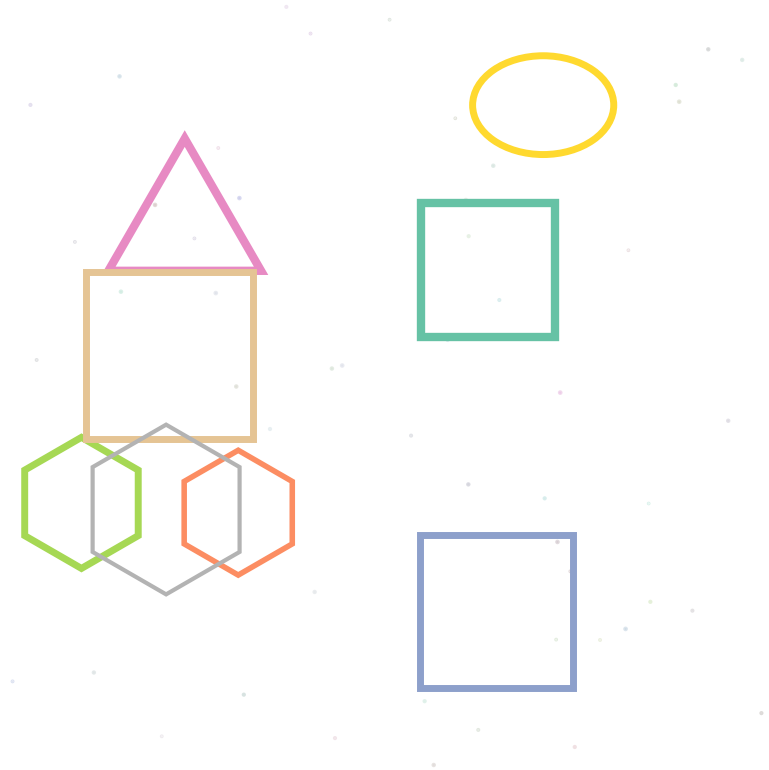[{"shape": "square", "thickness": 3, "radius": 0.43, "center": [0.633, 0.65]}, {"shape": "hexagon", "thickness": 2, "radius": 0.41, "center": [0.309, 0.334]}, {"shape": "square", "thickness": 2.5, "radius": 0.5, "center": [0.645, 0.206]}, {"shape": "triangle", "thickness": 3, "radius": 0.57, "center": [0.24, 0.706]}, {"shape": "hexagon", "thickness": 2.5, "radius": 0.43, "center": [0.106, 0.347]}, {"shape": "oval", "thickness": 2.5, "radius": 0.46, "center": [0.705, 0.863]}, {"shape": "square", "thickness": 2.5, "radius": 0.54, "center": [0.22, 0.538]}, {"shape": "hexagon", "thickness": 1.5, "radius": 0.55, "center": [0.216, 0.338]}]